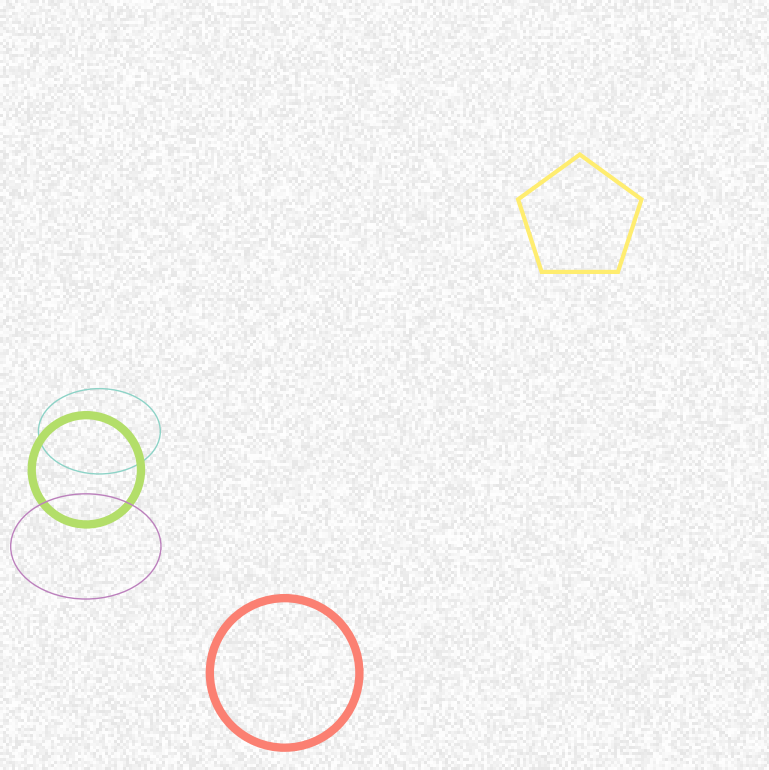[{"shape": "oval", "thickness": 0.5, "radius": 0.4, "center": [0.129, 0.44]}, {"shape": "circle", "thickness": 3, "radius": 0.49, "center": [0.37, 0.126]}, {"shape": "circle", "thickness": 3, "radius": 0.35, "center": [0.112, 0.39]}, {"shape": "oval", "thickness": 0.5, "radius": 0.49, "center": [0.111, 0.29]}, {"shape": "pentagon", "thickness": 1.5, "radius": 0.42, "center": [0.753, 0.715]}]